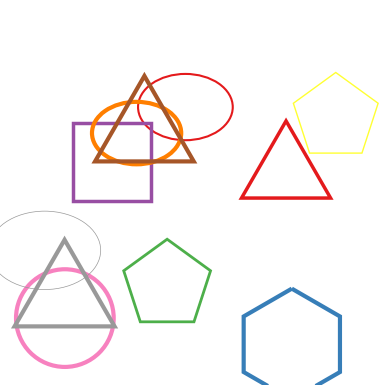[{"shape": "triangle", "thickness": 2.5, "radius": 0.67, "center": [0.743, 0.552]}, {"shape": "oval", "thickness": 1.5, "radius": 0.61, "center": [0.482, 0.722]}, {"shape": "hexagon", "thickness": 3, "radius": 0.72, "center": [0.758, 0.106]}, {"shape": "pentagon", "thickness": 2, "radius": 0.59, "center": [0.434, 0.26]}, {"shape": "square", "thickness": 2.5, "radius": 0.51, "center": [0.29, 0.579]}, {"shape": "oval", "thickness": 3, "radius": 0.58, "center": [0.355, 0.654]}, {"shape": "pentagon", "thickness": 1, "radius": 0.58, "center": [0.872, 0.696]}, {"shape": "triangle", "thickness": 3, "radius": 0.74, "center": [0.375, 0.655]}, {"shape": "circle", "thickness": 3, "radius": 0.63, "center": [0.168, 0.174]}, {"shape": "triangle", "thickness": 3, "radius": 0.75, "center": [0.168, 0.227]}, {"shape": "oval", "thickness": 0.5, "radius": 0.73, "center": [0.116, 0.35]}]